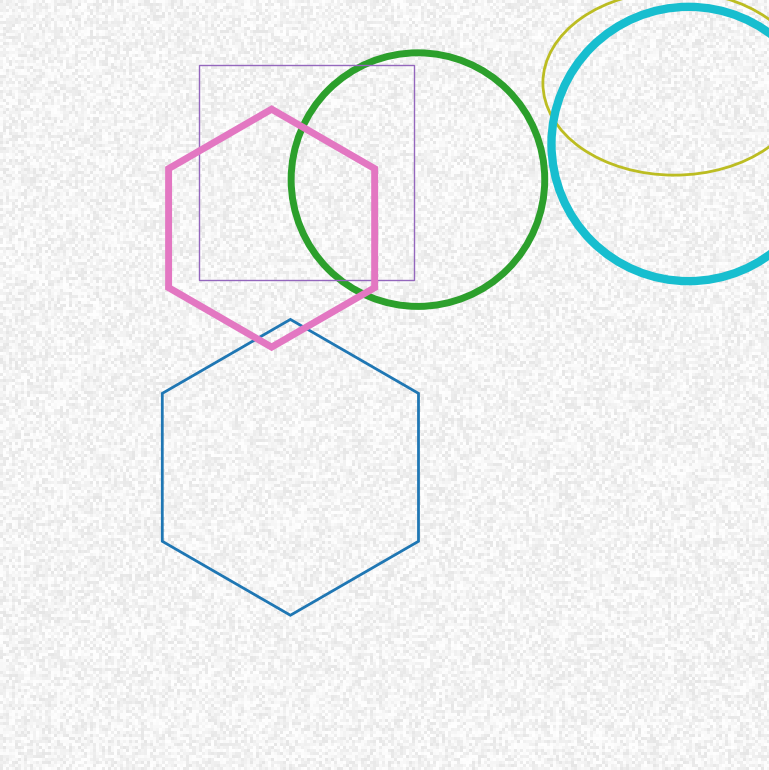[{"shape": "hexagon", "thickness": 1, "radius": 0.96, "center": [0.377, 0.393]}, {"shape": "circle", "thickness": 2.5, "radius": 0.82, "center": [0.543, 0.767]}, {"shape": "square", "thickness": 0.5, "radius": 0.7, "center": [0.398, 0.776]}, {"shape": "hexagon", "thickness": 2.5, "radius": 0.77, "center": [0.353, 0.704]}, {"shape": "oval", "thickness": 1, "radius": 0.85, "center": [0.876, 0.892]}, {"shape": "circle", "thickness": 3, "radius": 0.89, "center": [0.894, 0.813]}]